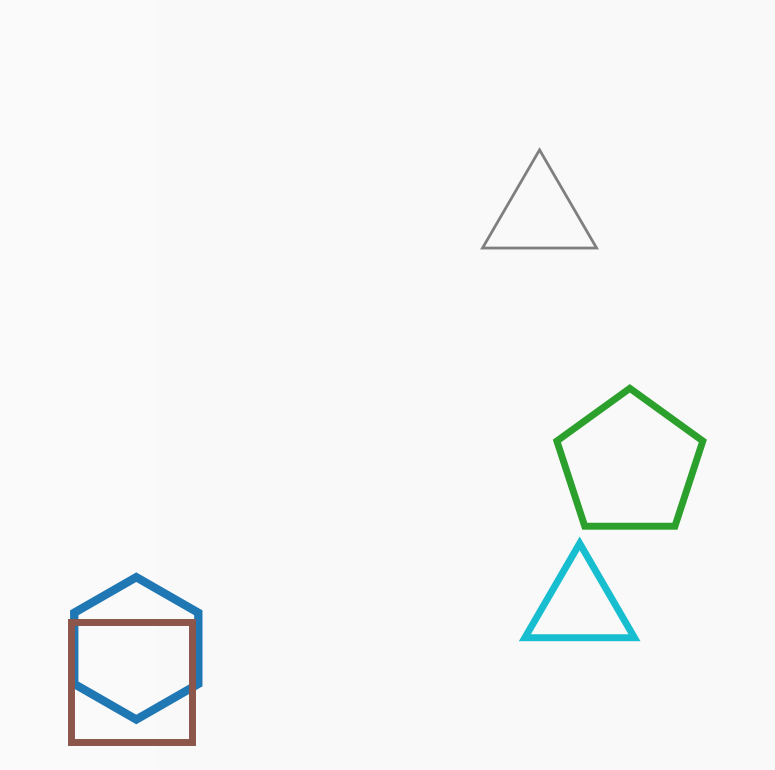[{"shape": "hexagon", "thickness": 3, "radius": 0.46, "center": [0.176, 0.158]}, {"shape": "pentagon", "thickness": 2.5, "radius": 0.49, "center": [0.813, 0.397]}, {"shape": "square", "thickness": 2.5, "radius": 0.39, "center": [0.17, 0.115]}, {"shape": "triangle", "thickness": 1, "radius": 0.42, "center": [0.696, 0.72]}, {"shape": "triangle", "thickness": 2.5, "radius": 0.41, "center": [0.748, 0.213]}]